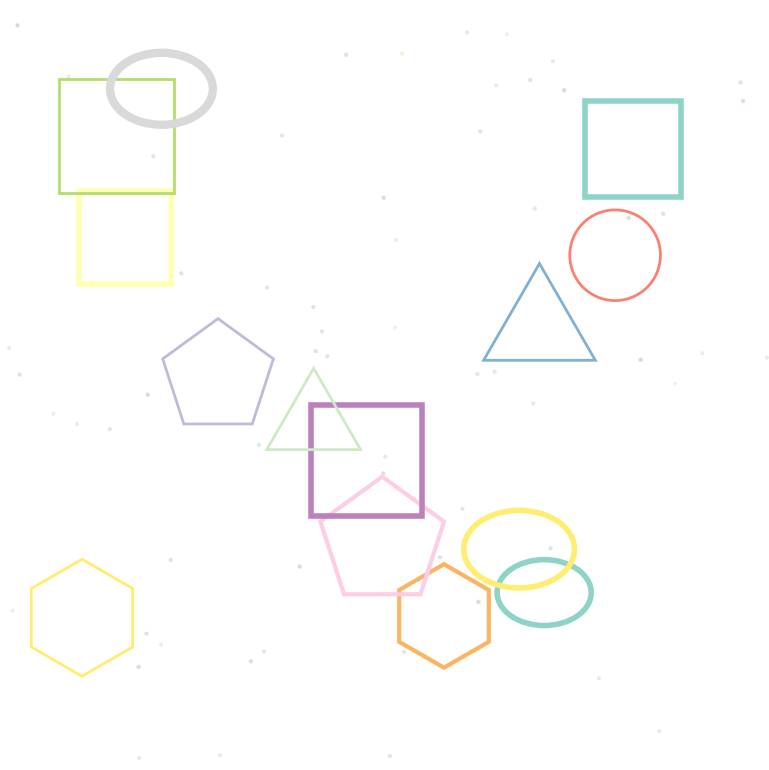[{"shape": "oval", "thickness": 2, "radius": 0.31, "center": [0.707, 0.23]}, {"shape": "square", "thickness": 2, "radius": 0.31, "center": [0.822, 0.806]}, {"shape": "square", "thickness": 2, "radius": 0.3, "center": [0.162, 0.692]}, {"shape": "pentagon", "thickness": 1, "radius": 0.38, "center": [0.283, 0.511]}, {"shape": "circle", "thickness": 1, "radius": 0.29, "center": [0.799, 0.669]}, {"shape": "triangle", "thickness": 1, "radius": 0.42, "center": [0.701, 0.574]}, {"shape": "hexagon", "thickness": 1.5, "radius": 0.34, "center": [0.577, 0.2]}, {"shape": "square", "thickness": 1, "radius": 0.37, "center": [0.151, 0.823]}, {"shape": "pentagon", "thickness": 1.5, "radius": 0.42, "center": [0.496, 0.297]}, {"shape": "oval", "thickness": 3, "radius": 0.33, "center": [0.21, 0.885]}, {"shape": "square", "thickness": 2, "radius": 0.36, "center": [0.476, 0.402]}, {"shape": "triangle", "thickness": 1, "radius": 0.35, "center": [0.407, 0.451]}, {"shape": "oval", "thickness": 2, "radius": 0.36, "center": [0.674, 0.287]}, {"shape": "hexagon", "thickness": 1, "radius": 0.38, "center": [0.106, 0.198]}]